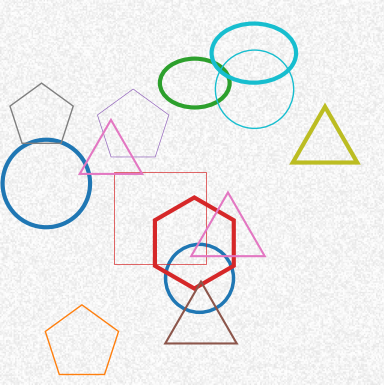[{"shape": "circle", "thickness": 2.5, "radius": 0.44, "center": [0.518, 0.277]}, {"shape": "circle", "thickness": 3, "radius": 0.57, "center": [0.12, 0.523]}, {"shape": "pentagon", "thickness": 1, "radius": 0.5, "center": [0.213, 0.108]}, {"shape": "oval", "thickness": 3, "radius": 0.45, "center": [0.506, 0.784]}, {"shape": "hexagon", "thickness": 3, "radius": 0.59, "center": [0.505, 0.369]}, {"shape": "square", "thickness": 0.5, "radius": 0.6, "center": [0.414, 0.434]}, {"shape": "pentagon", "thickness": 0.5, "radius": 0.49, "center": [0.346, 0.671]}, {"shape": "triangle", "thickness": 1.5, "radius": 0.54, "center": [0.522, 0.161]}, {"shape": "triangle", "thickness": 1.5, "radius": 0.55, "center": [0.592, 0.39]}, {"shape": "triangle", "thickness": 1.5, "radius": 0.47, "center": [0.288, 0.595]}, {"shape": "pentagon", "thickness": 1, "radius": 0.43, "center": [0.108, 0.698]}, {"shape": "triangle", "thickness": 3, "radius": 0.48, "center": [0.844, 0.626]}, {"shape": "oval", "thickness": 3, "radius": 0.55, "center": [0.659, 0.862]}, {"shape": "circle", "thickness": 1, "radius": 0.51, "center": [0.661, 0.768]}]